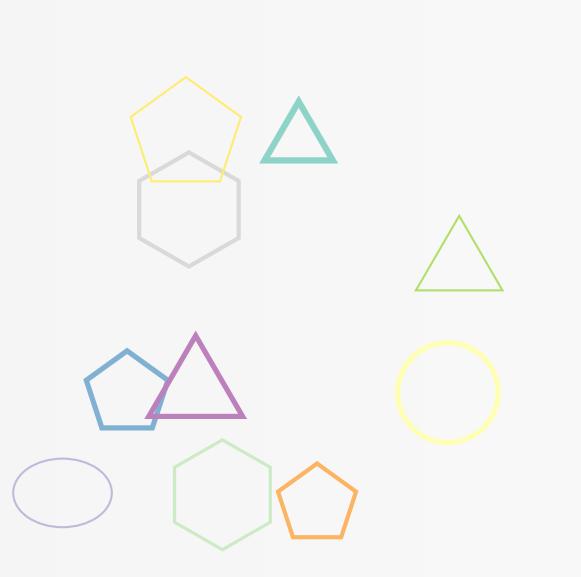[{"shape": "triangle", "thickness": 3, "radius": 0.34, "center": [0.514, 0.755]}, {"shape": "circle", "thickness": 2.5, "radius": 0.43, "center": [0.771, 0.319]}, {"shape": "oval", "thickness": 1, "radius": 0.42, "center": [0.108, 0.146]}, {"shape": "pentagon", "thickness": 2.5, "radius": 0.37, "center": [0.219, 0.318]}, {"shape": "pentagon", "thickness": 2, "radius": 0.35, "center": [0.545, 0.126]}, {"shape": "triangle", "thickness": 1, "radius": 0.43, "center": [0.79, 0.539]}, {"shape": "hexagon", "thickness": 2, "radius": 0.49, "center": [0.325, 0.636]}, {"shape": "triangle", "thickness": 2.5, "radius": 0.47, "center": [0.337, 0.325]}, {"shape": "hexagon", "thickness": 1.5, "radius": 0.48, "center": [0.383, 0.142]}, {"shape": "pentagon", "thickness": 1, "radius": 0.5, "center": [0.32, 0.766]}]